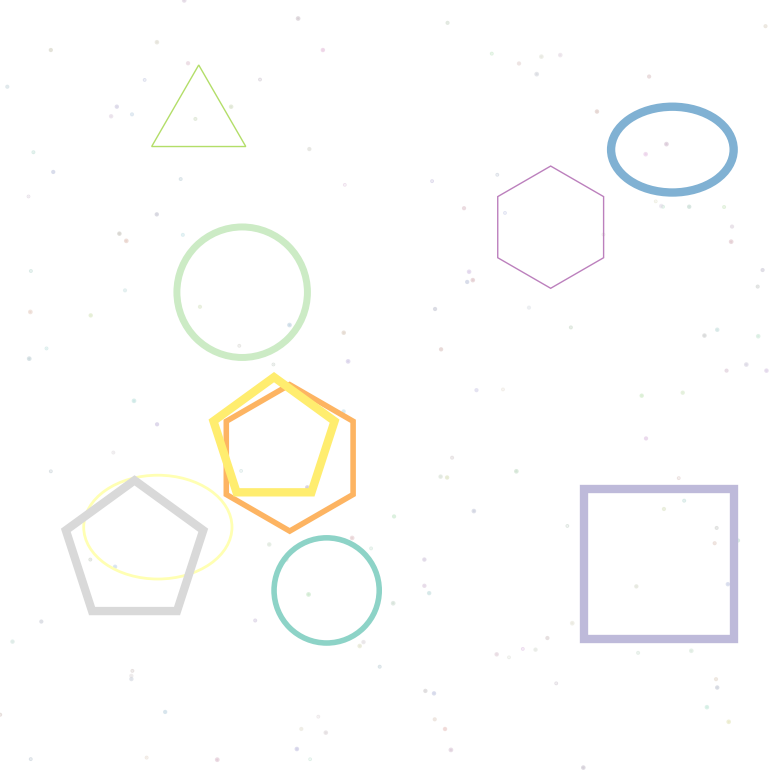[{"shape": "circle", "thickness": 2, "radius": 0.34, "center": [0.424, 0.233]}, {"shape": "oval", "thickness": 1, "radius": 0.48, "center": [0.205, 0.315]}, {"shape": "square", "thickness": 3, "radius": 0.49, "center": [0.856, 0.267]}, {"shape": "oval", "thickness": 3, "radius": 0.4, "center": [0.873, 0.806]}, {"shape": "hexagon", "thickness": 2, "radius": 0.48, "center": [0.376, 0.405]}, {"shape": "triangle", "thickness": 0.5, "radius": 0.35, "center": [0.258, 0.845]}, {"shape": "pentagon", "thickness": 3, "radius": 0.47, "center": [0.175, 0.282]}, {"shape": "hexagon", "thickness": 0.5, "radius": 0.4, "center": [0.715, 0.705]}, {"shape": "circle", "thickness": 2.5, "radius": 0.42, "center": [0.315, 0.62]}, {"shape": "pentagon", "thickness": 3, "radius": 0.41, "center": [0.356, 0.428]}]